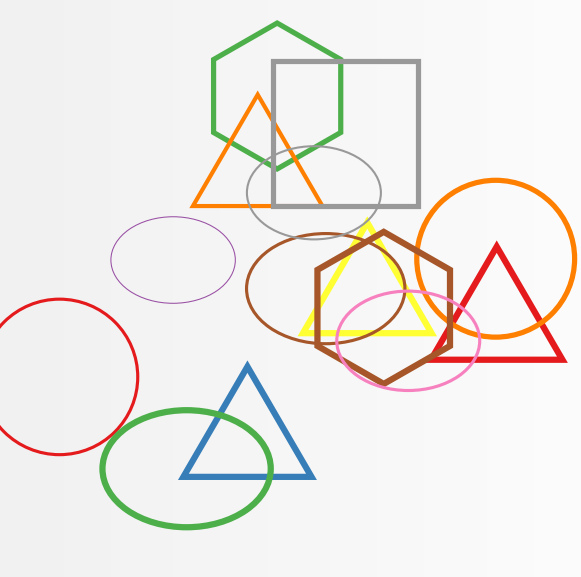[{"shape": "triangle", "thickness": 3, "radius": 0.65, "center": [0.855, 0.441]}, {"shape": "circle", "thickness": 1.5, "radius": 0.67, "center": [0.102, 0.346]}, {"shape": "triangle", "thickness": 3, "radius": 0.64, "center": [0.426, 0.237]}, {"shape": "oval", "thickness": 3, "radius": 0.72, "center": [0.321, 0.187]}, {"shape": "hexagon", "thickness": 2.5, "radius": 0.63, "center": [0.477, 0.833]}, {"shape": "oval", "thickness": 0.5, "radius": 0.54, "center": [0.298, 0.549]}, {"shape": "circle", "thickness": 2.5, "radius": 0.68, "center": [0.853, 0.551]}, {"shape": "triangle", "thickness": 2, "radius": 0.64, "center": [0.443, 0.707]}, {"shape": "triangle", "thickness": 3, "radius": 0.64, "center": [0.632, 0.486]}, {"shape": "oval", "thickness": 1.5, "radius": 0.68, "center": [0.56, 0.499]}, {"shape": "hexagon", "thickness": 3, "radius": 0.66, "center": [0.66, 0.466]}, {"shape": "oval", "thickness": 1.5, "radius": 0.61, "center": [0.702, 0.409]}, {"shape": "oval", "thickness": 1, "radius": 0.58, "center": [0.54, 0.665]}, {"shape": "square", "thickness": 2.5, "radius": 0.63, "center": [0.594, 0.768]}]